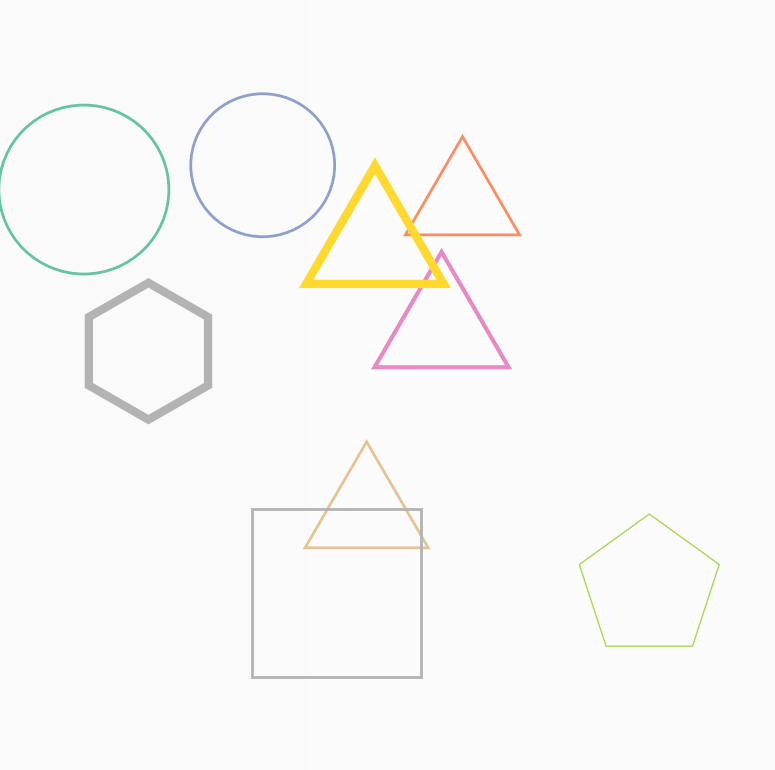[{"shape": "circle", "thickness": 1, "radius": 0.55, "center": [0.108, 0.754]}, {"shape": "triangle", "thickness": 1, "radius": 0.43, "center": [0.597, 0.738]}, {"shape": "circle", "thickness": 1, "radius": 0.46, "center": [0.339, 0.785]}, {"shape": "triangle", "thickness": 1.5, "radius": 0.5, "center": [0.57, 0.573]}, {"shape": "pentagon", "thickness": 0.5, "radius": 0.47, "center": [0.838, 0.238]}, {"shape": "triangle", "thickness": 3, "radius": 0.51, "center": [0.484, 0.682]}, {"shape": "triangle", "thickness": 1, "radius": 0.46, "center": [0.473, 0.334]}, {"shape": "hexagon", "thickness": 3, "radius": 0.44, "center": [0.192, 0.544]}, {"shape": "square", "thickness": 1, "radius": 0.54, "center": [0.434, 0.23]}]